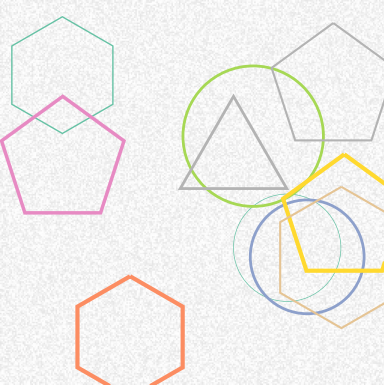[{"shape": "hexagon", "thickness": 1, "radius": 0.76, "center": [0.162, 0.805]}, {"shape": "circle", "thickness": 0.5, "radius": 0.7, "center": [0.746, 0.357]}, {"shape": "hexagon", "thickness": 3, "radius": 0.79, "center": [0.338, 0.125]}, {"shape": "circle", "thickness": 2, "radius": 0.74, "center": [0.798, 0.333]}, {"shape": "pentagon", "thickness": 2.5, "radius": 0.84, "center": [0.163, 0.582]}, {"shape": "circle", "thickness": 2, "radius": 0.91, "center": [0.658, 0.646]}, {"shape": "pentagon", "thickness": 3, "radius": 0.84, "center": [0.894, 0.432]}, {"shape": "hexagon", "thickness": 1.5, "radius": 0.92, "center": [0.887, 0.331]}, {"shape": "triangle", "thickness": 2, "radius": 0.8, "center": [0.607, 0.59]}, {"shape": "pentagon", "thickness": 1.5, "radius": 0.84, "center": [0.866, 0.772]}]